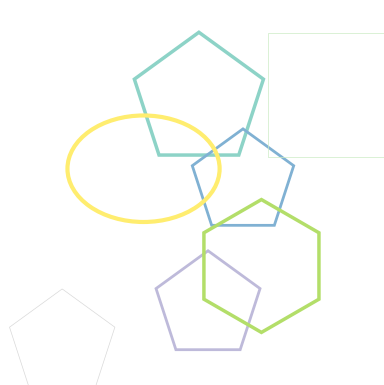[{"shape": "pentagon", "thickness": 2.5, "radius": 0.88, "center": [0.517, 0.74]}, {"shape": "pentagon", "thickness": 2, "radius": 0.71, "center": [0.54, 0.207]}, {"shape": "pentagon", "thickness": 2, "radius": 0.69, "center": [0.631, 0.527]}, {"shape": "hexagon", "thickness": 2.5, "radius": 0.86, "center": [0.679, 0.309]}, {"shape": "pentagon", "thickness": 0.5, "radius": 0.72, "center": [0.162, 0.106]}, {"shape": "square", "thickness": 0.5, "radius": 0.81, "center": [0.858, 0.753]}, {"shape": "oval", "thickness": 3, "radius": 0.99, "center": [0.373, 0.562]}]